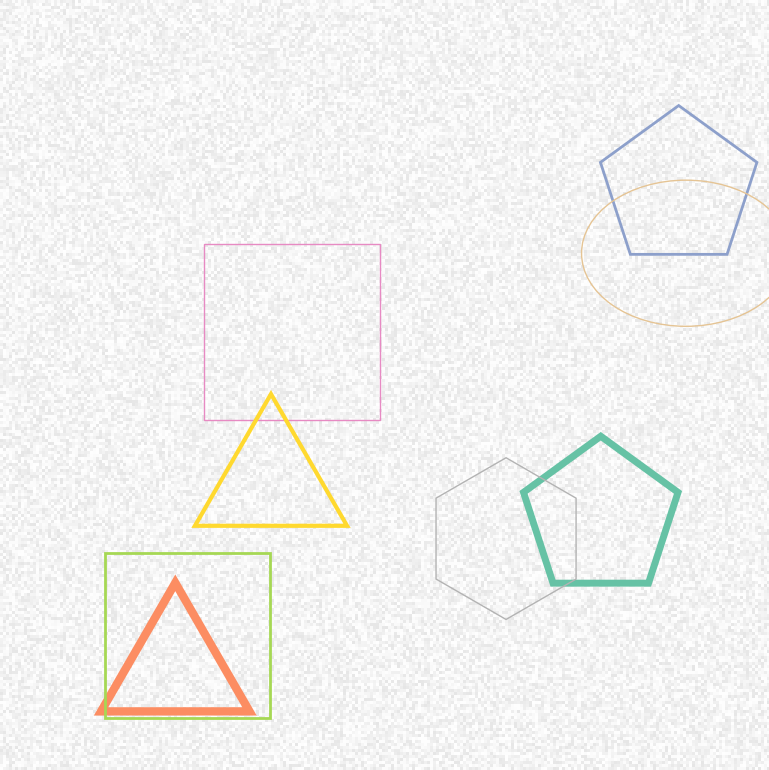[{"shape": "pentagon", "thickness": 2.5, "radius": 0.53, "center": [0.78, 0.328]}, {"shape": "triangle", "thickness": 3, "radius": 0.56, "center": [0.228, 0.132]}, {"shape": "pentagon", "thickness": 1, "radius": 0.53, "center": [0.881, 0.756]}, {"shape": "square", "thickness": 0.5, "radius": 0.57, "center": [0.379, 0.569]}, {"shape": "square", "thickness": 1, "radius": 0.54, "center": [0.244, 0.174]}, {"shape": "triangle", "thickness": 1.5, "radius": 0.57, "center": [0.352, 0.374]}, {"shape": "oval", "thickness": 0.5, "radius": 0.68, "center": [0.891, 0.671]}, {"shape": "hexagon", "thickness": 0.5, "radius": 0.53, "center": [0.657, 0.301]}]